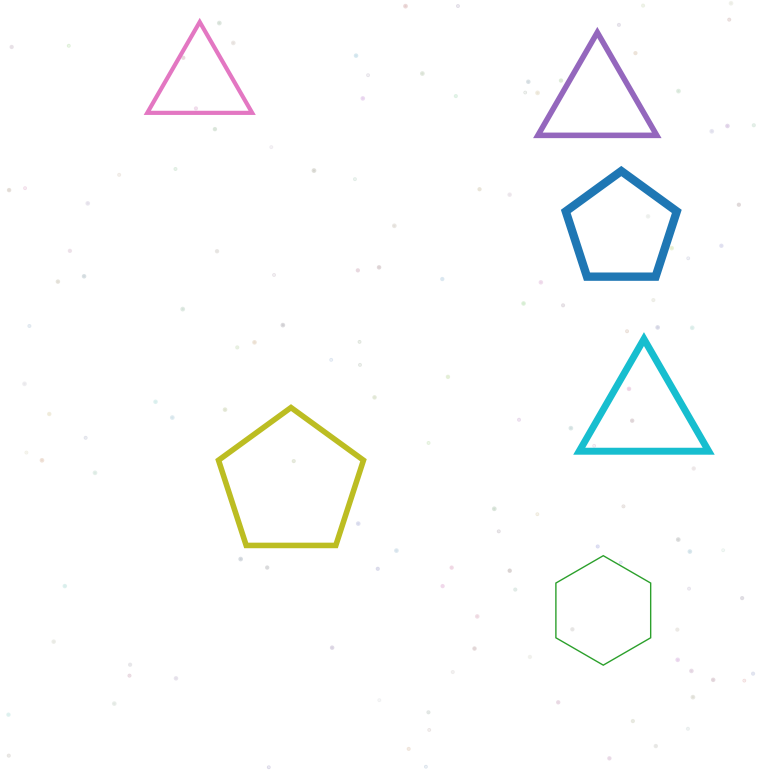[{"shape": "pentagon", "thickness": 3, "radius": 0.38, "center": [0.807, 0.702]}, {"shape": "hexagon", "thickness": 0.5, "radius": 0.36, "center": [0.783, 0.207]}, {"shape": "triangle", "thickness": 2, "radius": 0.45, "center": [0.776, 0.869]}, {"shape": "triangle", "thickness": 1.5, "radius": 0.39, "center": [0.259, 0.893]}, {"shape": "pentagon", "thickness": 2, "radius": 0.49, "center": [0.378, 0.372]}, {"shape": "triangle", "thickness": 2.5, "radius": 0.49, "center": [0.836, 0.463]}]